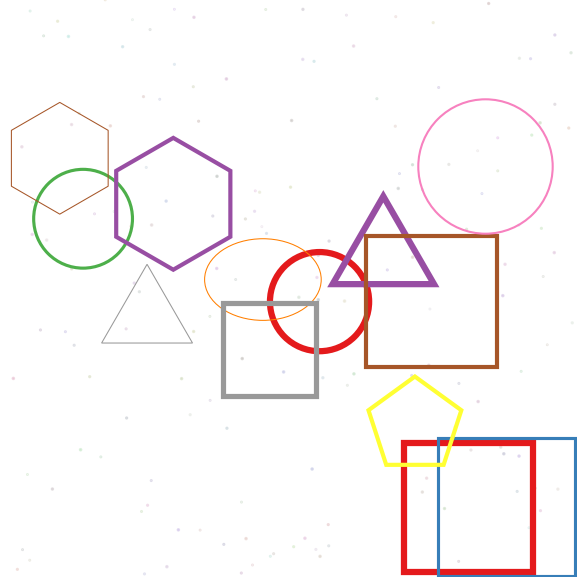[{"shape": "square", "thickness": 3, "radius": 0.56, "center": [0.811, 0.12]}, {"shape": "circle", "thickness": 3, "radius": 0.43, "center": [0.553, 0.477]}, {"shape": "square", "thickness": 1.5, "radius": 0.59, "center": [0.877, 0.121]}, {"shape": "circle", "thickness": 1.5, "radius": 0.43, "center": [0.144, 0.62]}, {"shape": "triangle", "thickness": 3, "radius": 0.51, "center": [0.664, 0.558]}, {"shape": "hexagon", "thickness": 2, "radius": 0.57, "center": [0.3, 0.646]}, {"shape": "oval", "thickness": 0.5, "radius": 0.5, "center": [0.455, 0.515]}, {"shape": "pentagon", "thickness": 2, "radius": 0.42, "center": [0.718, 0.263]}, {"shape": "hexagon", "thickness": 0.5, "radius": 0.48, "center": [0.104, 0.725]}, {"shape": "square", "thickness": 2, "radius": 0.57, "center": [0.747, 0.478]}, {"shape": "circle", "thickness": 1, "radius": 0.58, "center": [0.841, 0.711]}, {"shape": "square", "thickness": 2.5, "radius": 0.4, "center": [0.467, 0.394]}, {"shape": "triangle", "thickness": 0.5, "radius": 0.45, "center": [0.255, 0.451]}]